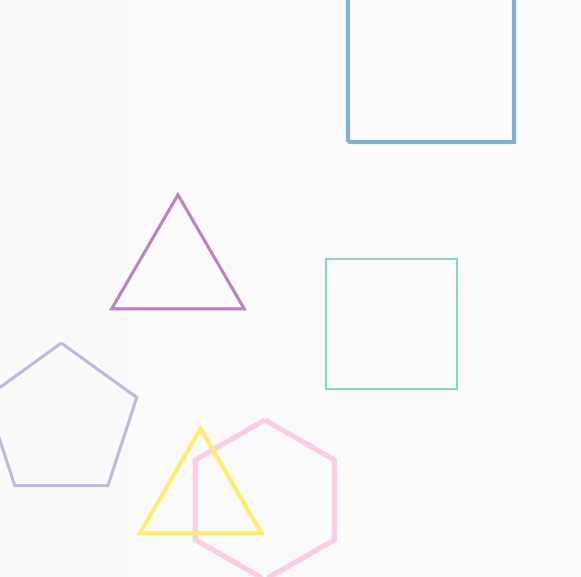[{"shape": "square", "thickness": 1, "radius": 0.56, "center": [0.673, 0.439]}, {"shape": "pentagon", "thickness": 1.5, "radius": 0.68, "center": [0.106, 0.269]}, {"shape": "square", "thickness": 2, "radius": 0.71, "center": [0.742, 0.896]}, {"shape": "hexagon", "thickness": 2.5, "radius": 0.69, "center": [0.456, 0.134]}, {"shape": "triangle", "thickness": 1.5, "radius": 0.66, "center": [0.306, 0.53]}, {"shape": "triangle", "thickness": 2, "radius": 0.6, "center": [0.345, 0.136]}]